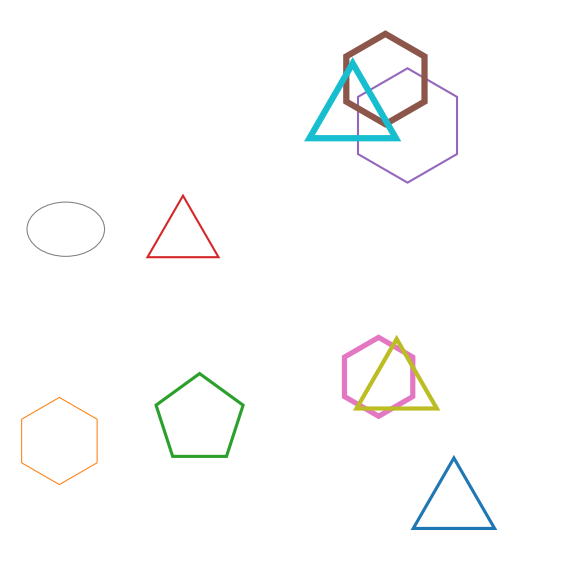[{"shape": "triangle", "thickness": 1.5, "radius": 0.41, "center": [0.786, 0.125]}, {"shape": "hexagon", "thickness": 0.5, "radius": 0.38, "center": [0.103, 0.235]}, {"shape": "pentagon", "thickness": 1.5, "radius": 0.4, "center": [0.346, 0.273]}, {"shape": "triangle", "thickness": 1, "radius": 0.36, "center": [0.317, 0.589]}, {"shape": "hexagon", "thickness": 1, "radius": 0.49, "center": [0.706, 0.782]}, {"shape": "hexagon", "thickness": 3, "radius": 0.39, "center": [0.667, 0.862]}, {"shape": "hexagon", "thickness": 2.5, "radius": 0.34, "center": [0.656, 0.347]}, {"shape": "oval", "thickness": 0.5, "radius": 0.34, "center": [0.114, 0.602]}, {"shape": "triangle", "thickness": 2, "radius": 0.4, "center": [0.687, 0.332]}, {"shape": "triangle", "thickness": 3, "radius": 0.43, "center": [0.611, 0.803]}]